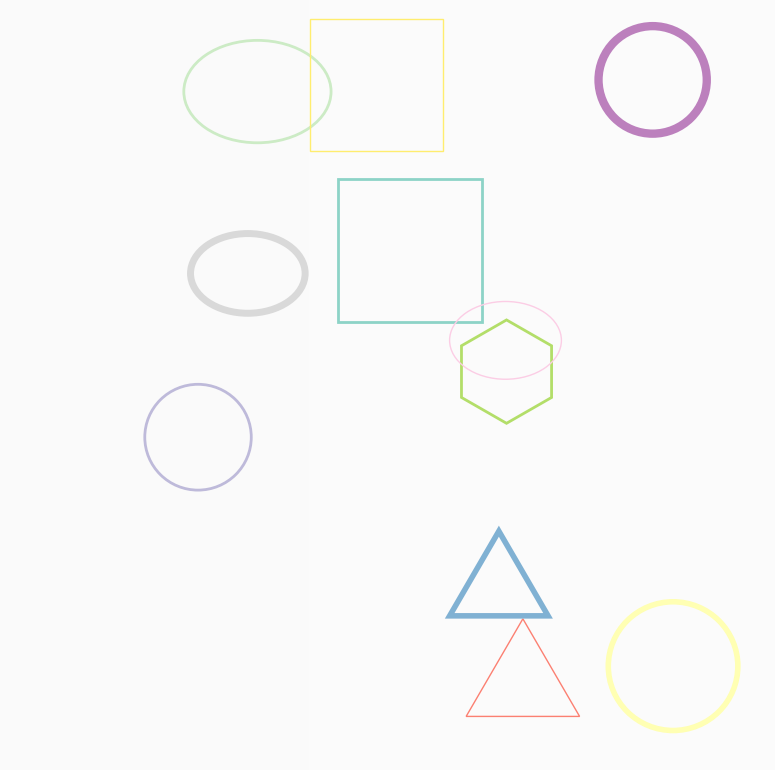[{"shape": "square", "thickness": 1, "radius": 0.46, "center": [0.529, 0.675]}, {"shape": "circle", "thickness": 2, "radius": 0.42, "center": [0.868, 0.135]}, {"shape": "circle", "thickness": 1, "radius": 0.34, "center": [0.256, 0.432]}, {"shape": "triangle", "thickness": 0.5, "radius": 0.42, "center": [0.675, 0.112]}, {"shape": "triangle", "thickness": 2, "radius": 0.37, "center": [0.644, 0.237]}, {"shape": "hexagon", "thickness": 1, "radius": 0.34, "center": [0.654, 0.517]}, {"shape": "oval", "thickness": 0.5, "radius": 0.36, "center": [0.652, 0.558]}, {"shape": "oval", "thickness": 2.5, "radius": 0.37, "center": [0.32, 0.645]}, {"shape": "circle", "thickness": 3, "radius": 0.35, "center": [0.842, 0.896]}, {"shape": "oval", "thickness": 1, "radius": 0.48, "center": [0.332, 0.881]}, {"shape": "square", "thickness": 0.5, "radius": 0.43, "center": [0.485, 0.89]}]